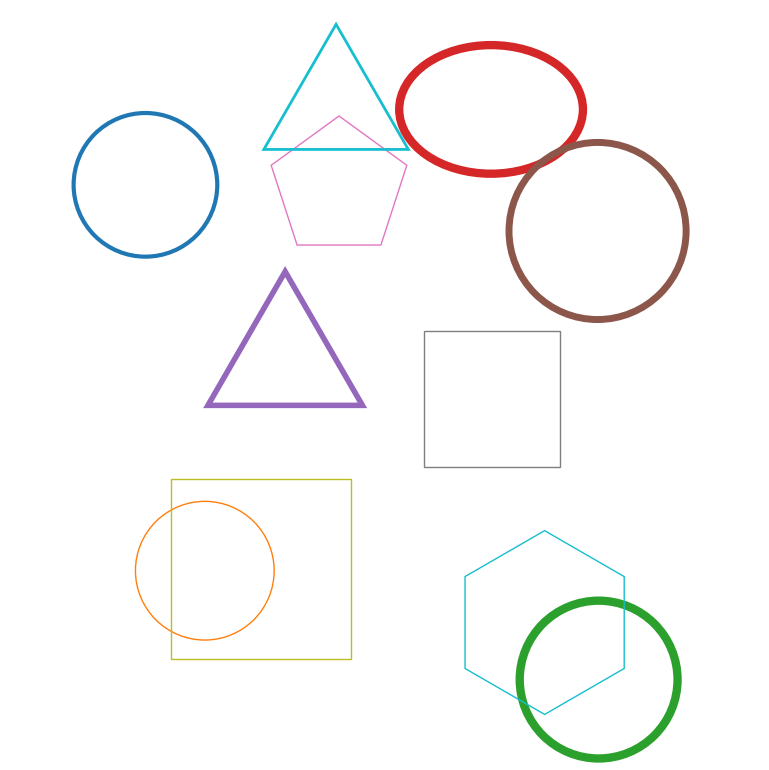[{"shape": "circle", "thickness": 1.5, "radius": 0.47, "center": [0.189, 0.76]}, {"shape": "circle", "thickness": 0.5, "radius": 0.45, "center": [0.266, 0.259]}, {"shape": "circle", "thickness": 3, "radius": 0.51, "center": [0.777, 0.117]}, {"shape": "oval", "thickness": 3, "radius": 0.6, "center": [0.638, 0.858]}, {"shape": "triangle", "thickness": 2, "radius": 0.58, "center": [0.37, 0.531]}, {"shape": "circle", "thickness": 2.5, "radius": 0.57, "center": [0.776, 0.7]}, {"shape": "pentagon", "thickness": 0.5, "radius": 0.46, "center": [0.44, 0.757]}, {"shape": "square", "thickness": 0.5, "radius": 0.44, "center": [0.64, 0.482]}, {"shape": "square", "thickness": 0.5, "radius": 0.58, "center": [0.338, 0.261]}, {"shape": "hexagon", "thickness": 0.5, "radius": 0.6, "center": [0.707, 0.192]}, {"shape": "triangle", "thickness": 1, "radius": 0.54, "center": [0.436, 0.86]}]